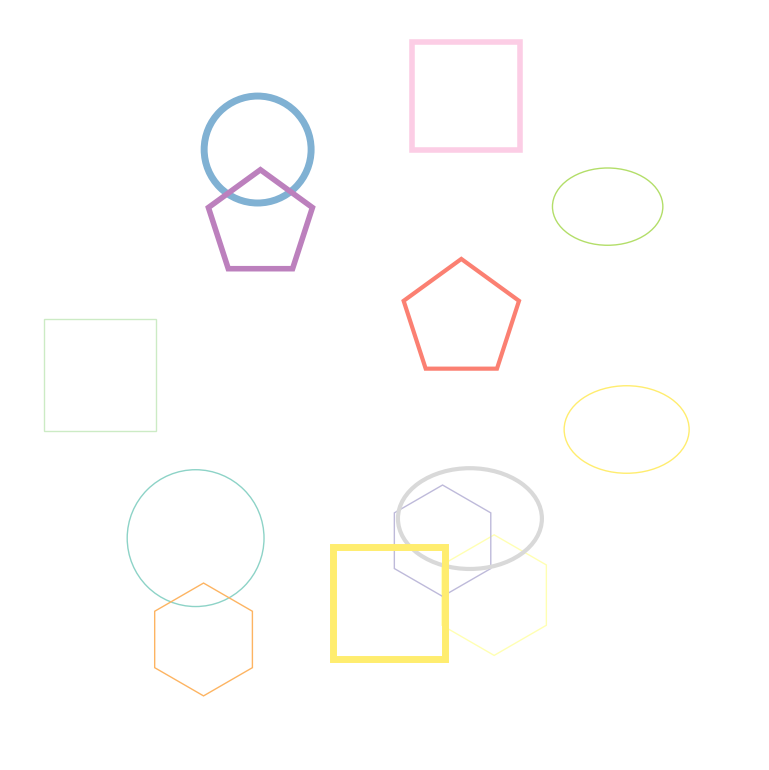[{"shape": "circle", "thickness": 0.5, "radius": 0.44, "center": [0.254, 0.301]}, {"shape": "hexagon", "thickness": 0.5, "radius": 0.39, "center": [0.642, 0.227]}, {"shape": "hexagon", "thickness": 0.5, "radius": 0.36, "center": [0.575, 0.298]}, {"shape": "pentagon", "thickness": 1.5, "radius": 0.39, "center": [0.599, 0.585]}, {"shape": "circle", "thickness": 2.5, "radius": 0.35, "center": [0.335, 0.806]}, {"shape": "hexagon", "thickness": 0.5, "radius": 0.37, "center": [0.264, 0.17]}, {"shape": "oval", "thickness": 0.5, "radius": 0.36, "center": [0.789, 0.732]}, {"shape": "square", "thickness": 2, "radius": 0.35, "center": [0.605, 0.875]}, {"shape": "oval", "thickness": 1.5, "radius": 0.47, "center": [0.61, 0.327]}, {"shape": "pentagon", "thickness": 2, "radius": 0.36, "center": [0.338, 0.709]}, {"shape": "square", "thickness": 0.5, "radius": 0.36, "center": [0.13, 0.513]}, {"shape": "square", "thickness": 2.5, "radius": 0.36, "center": [0.505, 0.217]}, {"shape": "oval", "thickness": 0.5, "radius": 0.41, "center": [0.814, 0.442]}]